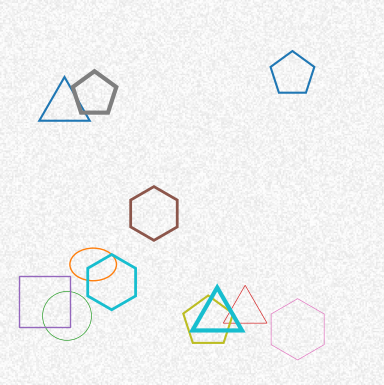[{"shape": "triangle", "thickness": 1.5, "radius": 0.38, "center": [0.168, 0.724]}, {"shape": "pentagon", "thickness": 1.5, "radius": 0.3, "center": [0.76, 0.808]}, {"shape": "oval", "thickness": 1, "radius": 0.3, "center": [0.242, 0.313]}, {"shape": "circle", "thickness": 0.5, "radius": 0.32, "center": [0.174, 0.18]}, {"shape": "triangle", "thickness": 0.5, "radius": 0.33, "center": [0.637, 0.193]}, {"shape": "square", "thickness": 1, "radius": 0.33, "center": [0.115, 0.217]}, {"shape": "hexagon", "thickness": 2, "radius": 0.35, "center": [0.4, 0.446]}, {"shape": "hexagon", "thickness": 0.5, "radius": 0.4, "center": [0.773, 0.145]}, {"shape": "pentagon", "thickness": 3, "radius": 0.3, "center": [0.246, 0.756]}, {"shape": "pentagon", "thickness": 1.5, "radius": 0.34, "center": [0.541, 0.164]}, {"shape": "hexagon", "thickness": 2, "radius": 0.36, "center": [0.29, 0.267]}, {"shape": "triangle", "thickness": 3, "radius": 0.37, "center": [0.564, 0.179]}]